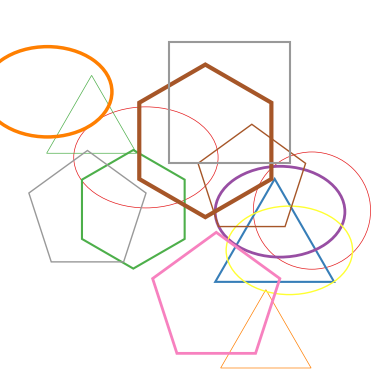[{"shape": "circle", "thickness": 0.5, "radius": 0.76, "center": [0.81, 0.453]}, {"shape": "oval", "thickness": 0.5, "radius": 0.94, "center": [0.379, 0.591]}, {"shape": "triangle", "thickness": 1.5, "radius": 0.89, "center": [0.713, 0.357]}, {"shape": "hexagon", "thickness": 1.5, "radius": 0.77, "center": [0.346, 0.456]}, {"shape": "triangle", "thickness": 0.5, "radius": 0.67, "center": [0.238, 0.669]}, {"shape": "oval", "thickness": 2, "radius": 0.84, "center": [0.727, 0.45]}, {"shape": "oval", "thickness": 2.5, "radius": 0.84, "center": [0.123, 0.762]}, {"shape": "triangle", "thickness": 0.5, "radius": 0.68, "center": [0.691, 0.112]}, {"shape": "oval", "thickness": 1, "radius": 0.82, "center": [0.752, 0.35]}, {"shape": "hexagon", "thickness": 3, "radius": 0.99, "center": [0.533, 0.634]}, {"shape": "pentagon", "thickness": 1, "radius": 0.73, "center": [0.654, 0.53]}, {"shape": "pentagon", "thickness": 2, "radius": 0.87, "center": [0.562, 0.223]}, {"shape": "square", "thickness": 1.5, "radius": 0.79, "center": [0.597, 0.733]}, {"shape": "pentagon", "thickness": 1, "radius": 0.8, "center": [0.227, 0.449]}]